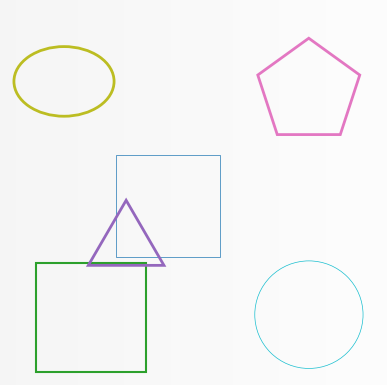[{"shape": "square", "thickness": 0.5, "radius": 0.67, "center": [0.434, 0.465]}, {"shape": "square", "thickness": 1.5, "radius": 0.71, "center": [0.235, 0.175]}, {"shape": "triangle", "thickness": 2, "radius": 0.56, "center": [0.326, 0.367]}, {"shape": "pentagon", "thickness": 2, "radius": 0.69, "center": [0.797, 0.762]}, {"shape": "oval", "thickness": 2, "radius": 0.65, "center": [0.165, 0.789]}, {"shape": "circle", "thickness": 0.5, "radius": 0.7, "center": [0.797, 0.183]}]